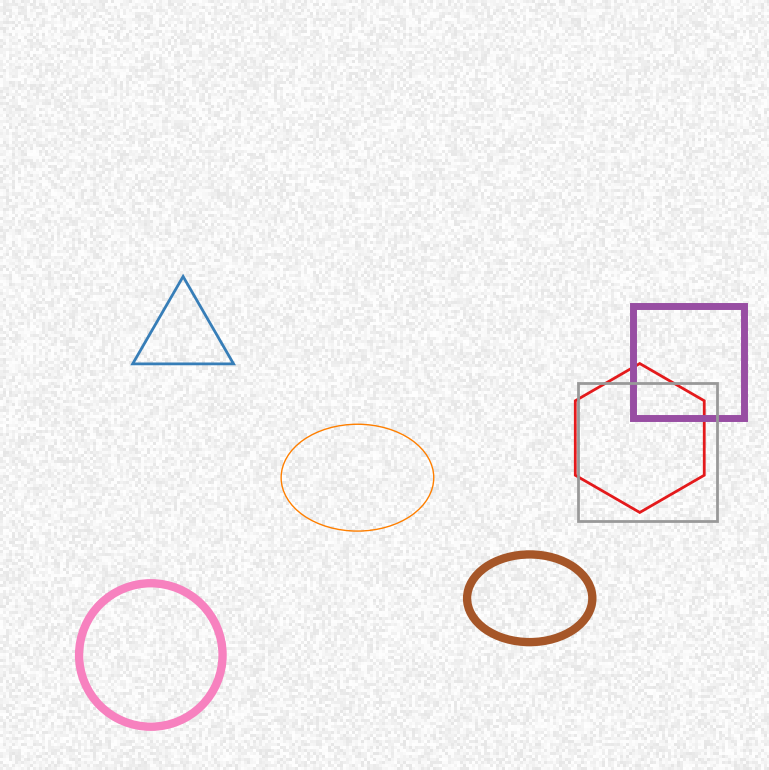[{"shape": "hexagon", "thickness": 1, "radius": 0.48, "center": [0.831, 0.431]}, {"shape": "triangle", "thickness": 1, "radius": 0.38, "center": [0.238, 0.565]}, {"shape": "square", "thickness": 2.5, "radius": 0.36, "center": [0.895, 0.53]}, {"shape": "oval", "thickness": 0.5, "radius": 0.5, "center": [0.464, 0.38]}, {"shape": "oval", "thickness": 3, "radius": 0.41, "center": [0.688, 0.223]}, {"shape": "circle", "thickness": 3, "radius": 0.47, "center": [0.196, 0.149]}, {"shape": "square", "thickness": 1, "radius": 0.45, "center": [0.841, 0.413]}]